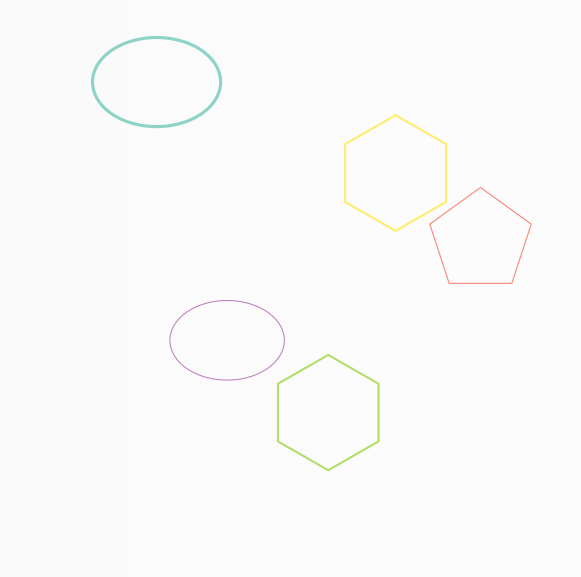[{"shape": "oval", "thickness": 1.5, "radius": 0.55, "center": [0.269, 0.857]}, {"shape": "pentagon", "thickness": 0.5, "radius": 0.46, "center": [0.827, 0.583]}, {"shape": "hexagon", "thickness": 1, "radius": 0.5, "center": [0.565, 0.285]}, {"shape": "oval", "thickness": 0.5, "radius": 0.49, "center": [0.391, 0.41]}, {"shape": "hexagon", "thickness": 1, "radius": 0.5, "center": [0.681, 0.7]}]